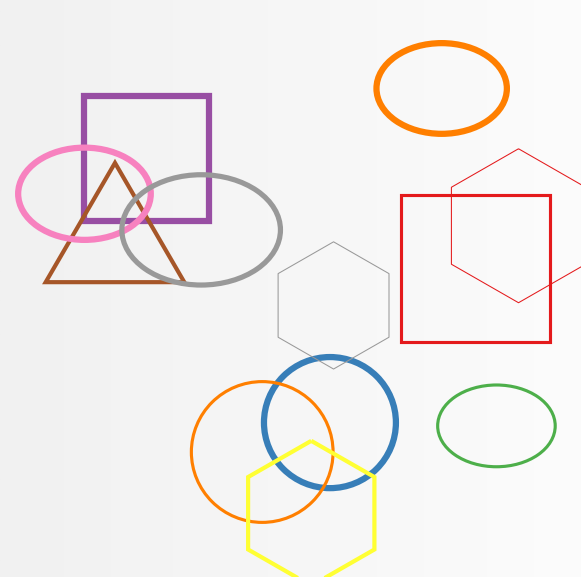[{"shape": "hexagon", "thickness": 0.5, "radius": 0.67, "center": [0.892, 0.608]}, {"shape": "square", "thickness": 1.5, "radius": 0.64, "center": [0.818, 0.534]}, {"shape": "circle", "thickness": 3, "radius": 0.57, "center": [0.568, 0.267]}, {"shape": "oval", "thickness": 1.5, "radius": 0.51, "center": [0.854, 0.262]}, {"shape": "square", "thickness": 3, "radius": 0.54, "center": [0.252, 0.724]}, {"shape": "circle", "thickness": 1.5, "radius": 0.61, "center": [0.451, 0.216]}, {"shape": "oval", "thickness": 3, "radius": 0.56, "center": [0.76, 0.846]}, {"shape": "hexagon", "thickness": 2, "radius": 0.63, "center": [0.535, 0.11]}, {"shape": "triangle", "thickness": 2, "radius": 0.69, "center": [0.198, 0.579]}, {"shape": "oval", "thickness": 3, "radius": 0.57, "center": [0.145, 0.664]}, {"shape": "hexagon", "thickness": 0.5, "radius": 0.55, "center": [0.574, 0.47]}, {"shape": "oval", "thickness": 2.5, "radius": 0.68, "center": [0.346, 0.601]}]